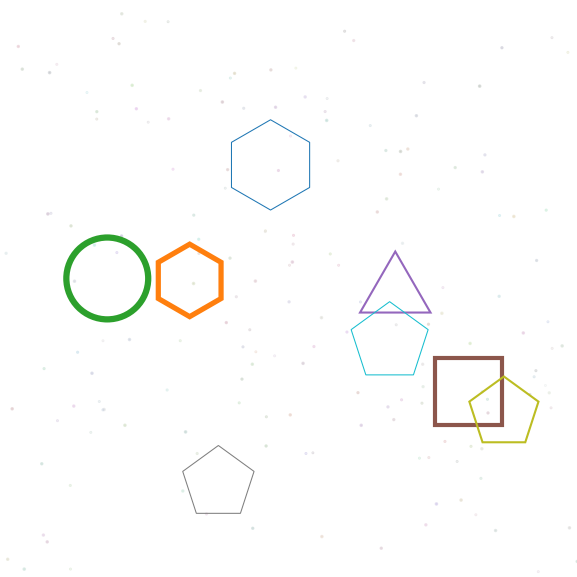[{"shape": "hexagon", "thickness": 0.5, "radius": 0.39, "center": [0.468, 0.714]}, {"shape": "hexagon", "thickness": 2.5, "radius": 0.31, "center": [0.328, 0.514]}, {"shape": "circle", "thickness": 3, "radius": 0.35, "center": [0.186, 0.517]}, {"shape": "triangle", "thickness": 1, "radius": 0.35, "center": [0.684, 0.493]}, {"shape": "square", "thickness": 2, "radius": 0.29, "center": [0.812, 0.321]}, {"shape": "pentagon", "thickness": 0.5, "radius": 0.32, "center": [0.378, 0.163]}, {"shape": "pentagon", "thickness": 1, "radius": 0.31, "center": [0.873, 0.284]}, {"shape": "pentagon", "thickness": 0.5, "radius": 0.35, "center": [0.675, 0.407]}]